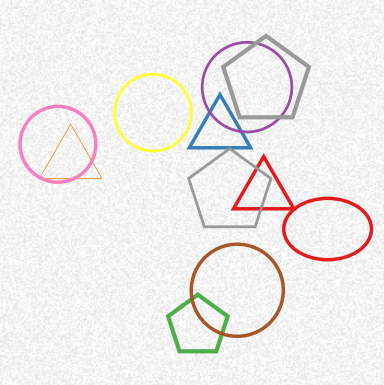[{"shape": "triangle", "thickness": 2.5, "radius": 0.45, "center": [0.685, 0.503]}, {"shape": "oval", "thickness": 2.5, "radius": 0.57, "center": [0.851, 0.405]}, {"shape": "triangle", "thickness": 2.5, "radius": 0.46, "center": [0.571, 0.662]}, {"shape": "pentagon", "thickness": 3, "radius": 0.41, "center": [0.514, 0.153]}, {"shape": "circle", "thickness": 2, "radius": 0.58, "center": [0.642, 0.774]}, {"shape": "triangle", "thickness": 0.5, "radius": 0.47, "center": [0.183, 0.583]}, {"shape": "circle", "thickness": 2, "radius": 0.5, "center": [0.398, 0.707]}, {"shape": "circle", "thickness": 2.5, "radius": 0.6, "center": [0.616, 0.246]}, {"shape": "circle", "thickness": 2.5, "radius": 0.49, "center": [0.151, 0.625]}, {"shape": "pentagon", "thickness": 3, "radius": 0.58, "center": [0.691, 0.79]}, {"shape": "pentagon", "thickness": 2, "radius": 0.56, "center": [0.597, 0.502]}]